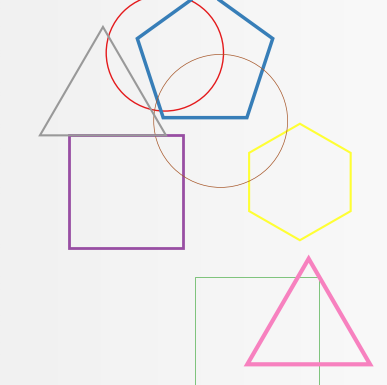[{"shape": "circle", "thickness": 1, "radius": 0.76, "center": [0.425, 0.863]}, {"shape": "pentagon", "thickness": 2.5, "radius": 0.92, "center": [0.529, 0.843]}, {"shape": "square", "thickness": 0.5, "radius": 0.8, "center": [0.663, 0.121]}, {"shape": "square", "thickness": 2, "radius": 0.73, "center": [0.326, 0.504]}, {"shape": "hexagon", "thickness": 1.5, "radius": 0.76, "center": [0.774, 0.527]}, {"shape": "circle", "thickness": 0.5, "radius": 0.86, "center": [0.569, 0.686]}, {"shape": "triangle", "thickness": 3, "radius": 0.91, "center": [0.797, 0.145]}, {"shape": "triangle", "thickness": 1.5, "radius": 0.94, "center": [0.266, 0.742]}]